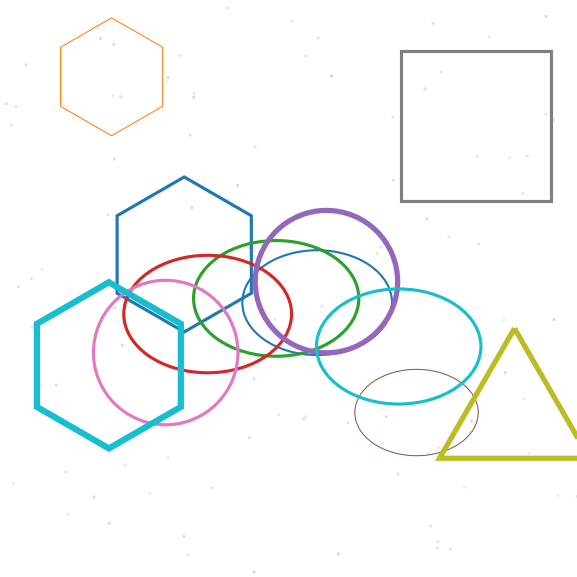[{"shape": "oval", "thickness": 1, "radius": 0.65, "center": [0.549, 0.475]}, {"shape": "hexagon", "thickness": 1.5, "radius": 0.67, "center": [0.319, 0.558]}, {"shape": "hexagon", "thickness": 0.5, "radius": 0.51, "center": [0.193, 0.866]}, {"shape": "oval", "thickness": 1.5, "radius": 0.72, "center": [0.478, 0.482]}, {"shape": "oval", "thickness": 1.5, "radius": 0.73, "center": [0.36, 0.455]}, {"shape": "circle", "thickness": 2.5, "radius": 0.62, "center": [0.565, 0.512]}, {"shape": "oval", "thickness": 0.5, "radius": 0.53, "center": [0.721, 0.285]}, {"shape": "circle", "thickness": 1.5, "radius": 0.63, "center": [0.287, 0.389]}, {"shape": "square", "thickness": 1.5, "radius": 0.65, "center": [0.824, 0.781]}, {"shape": "triangle", "thickness": 2.5, "radius": 0.75, "center": [0.891, 0.281]}, {"shape": "hexagon", "thickness": 3, "radius": 0.72, "center": [0.189, 0.366]}, {"shape": "oval", "thickness": 1.5, "radius": 0.71, "center": [0.69, 0.399]}]